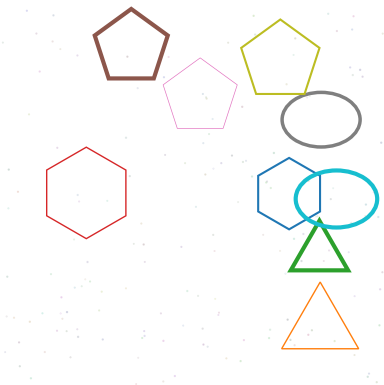[{"shape": "hexagon", "thickness": 1.5, "radius": 0.46, "center": [0.751, 0.497]}, {"shape": "triangle", "thickness": 1, "radius": 0.58, "center": [0.832, 0.152]}, {"shape": "triangle", "thickness": 3, "radius": 0.43, "center": [0.83, 0.341]}, {"shape": "hexagon", "thickness": 1, "radius": 0.59, "center": [0.224, 0.499]}, {"shape": "pentagon", "thickness": 3, "radius": 0.5, "center": [0.341, 0.877]}, {"shape": "pentagon", "thickness": 0.5, "radius": 0.51, "center": [0.52, 0.748]}, {"shape": "oval", "thickness": 2.5, "radius": 0.51, "center": [0.834, 0.689]}, {"shape": "pentagon", "thickness": 1.5, "radius": 0.53, "center": [0.728, 0.842]}, {"shape": "oval", "thickness": 3, "radius": 0.53, "center": [0.874, 0.483]}]